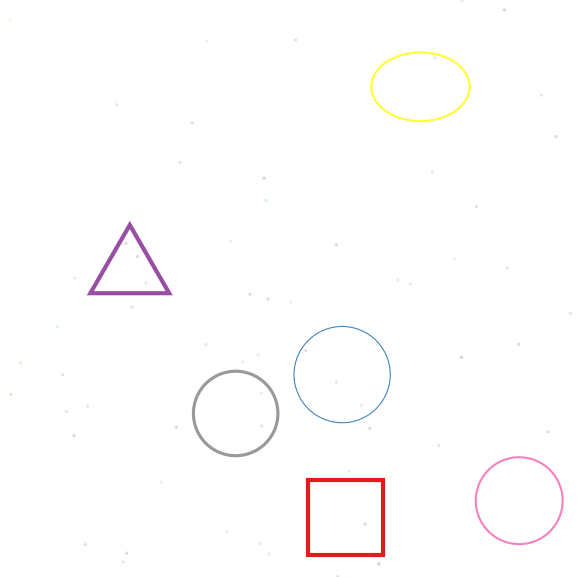[{"shape": "square", "thickness": 2, "radius": 0.33, "center": [0.598, 0.103]}, {"shape": "circle", "thickness": 0.5, "radius": 0.42, "center": [0.592, 0.35]}, {"shape": "triangle", "thickness": 2, "radius": 0.39, "center": [0.225, 0.531]}, {"shape": "oval", "thickness": 1, "radius": 0.43, "center": [0.728, 0.849]}, {"shape": "circle", "thickness": 1, "radius": 0.38, "center": [0.899, 0.132]}, {"shape": "circle", "thickness": 1.5, "radius": 0.37, "center": [0.408, 0.283]}]